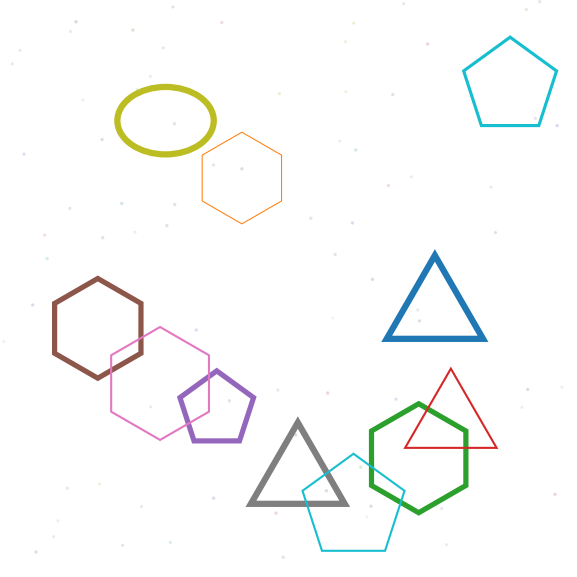[{"shape": "triangle", "thickness": 3, "radius": 0.48, "center": [0.753, 0.461]}, {"shape": "hexagon", "thickness": 0.5, "radius": 0.4, "center": [0.419, 0.691]}, {"shape": "hexagon", "thickness": 2.5, "radius": 0.47, "center": [0.725, 0.206]}, {"shape": "triangle", "thickness": 1, "radius": 0.46, "center": [0.781, 0.269]}, {"shape": "pentagon", "thickness": 2.5, "radius": 0.34, "center": [0.375, 0.29]}, {"shape": "hexagon", "thickness": 2.5, "radius": 0.43, "center": [0.169, 0.431]}, {"shape": "hexagon", "thickness": 1, "radius": 0.49, "center": [0.277, 0.335]}, {"shape": "triangle", "thickness": 3, "radius": 0.47, "center": [0.516, 0.174]}, {"shape": "oval", "thickness": 3, "radius": 0.42, "center": [0.287, 0.79]}, {"shape": "pentagon", "thickness": 1.5, "radius": 0.42, "center": [0.883, 0.85]}, {"shape": "pentagon", "thickness": 1, "radius": 0.46, "center": [0.612, 0.121]}]